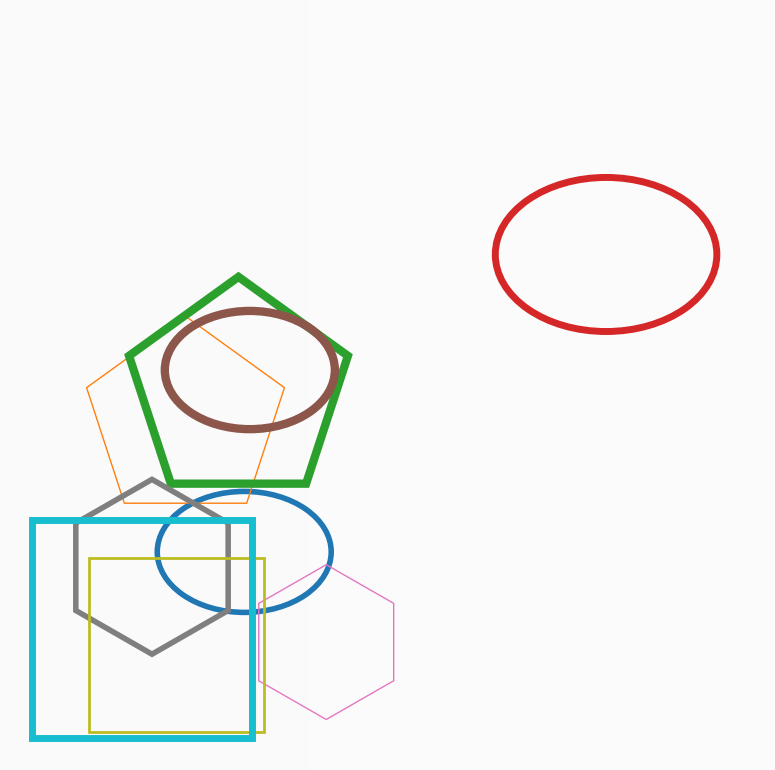[{"shape": "oval", "thickness": 2, "radius": 0.56, "center": [0.315, 0.283]}, {"shape": "pentagon", "thickness": 0.5, "radius": 0.67, "center": [0.239, 0.455]}, {"shape": "pentagon", "thickness": 3, "radius": 0.74, "center": [0.308, 0.492]}, {"shape": "oval", "thickness": 2.5, "radius": 0.71, "center": [0.782, 0.67]}, {"shape": "oval", "thickness": 3, "radius": 0.55, "center": [0.322, 0.519]}, {"shape": "hexagon", "thickness": 0.5, "radius": 0.5, "center": [0.421, 0.166]}, {"shape": "hexagon", "thickness": 2, "radius": 0.57, "center": [0.196, 0.264]}, {"shape": "square", "thickness": 1, "radius": 0.57, "center": [0.228, 0.162]}, {"shape": "square", "thickness": 2.5, "radius": 0.71, "center": [0.183, 0.183]}]